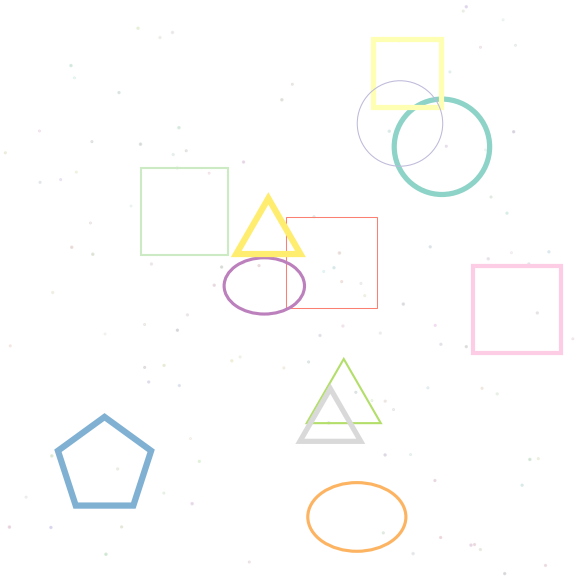[{"shape": "circle", "thickness": 2.5, "radius": 0.41, "center": [0.765, 0.745]}, {"shape": "square", "thickness": 2.5, "radius": 0.3, "center": [0.705, 0.873]}, {"shape": "circle", "thickness": 0.5, "radius": 0.37, "center": [0.693, 0.785]}, {"shape": "square", "thickness": 0.5, "radius": 0.39, "center": [0.573, 0.544]}, {"shape": "pentagon", "thickness": 3, "radius": 0.42, "center": [0.181, 0.192]}, {"shape": "oval", "thickness": 1.5, "radius": 0.42, "center": [0.618, 0.104]}, {"shape": "triangle", "thickness": 1, "radius": 0.37, "center": [0.595, 0.303]}, {"shape": "square", "thickness": 2, "radius": 0.38, "center": [0.895, 0.463]}, {"shape": "triangle", "thickness": 2.5, "radius": 0.3, "center": [0.572, 0.265]}, {"shape": "oval", "thickness": 1.5, "radius": 0.35, "center": [0.458, 0.504]}, {"shape": "square", "thickness": 1, "radius": 0.38, "center": [0.319, 0.633]}, {"shape": "triangle", "thickness": 3, "radius": 0.32, "center": [0.465, 0.591]}]